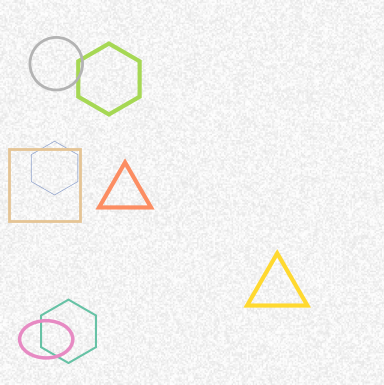[{"shape": "hexagon", "thickness": 1.5, "radius": 0.41, "center": [0.178, 0.139]}, {"shape": "triangle", "thickness": 3, "radius": 0.39, "center": [0.325, 0.5]}, {"shape": "hexagon", "thickness": 0.5, "radius": 0.35, "center": [0.142, 0.563]}, {"shape": "oval", "thickness": 2.5, "radius": 0.35, "center": [0.12, 0.119]}, {"shape": "hexagon", "thickness": 3, "radius": 0.46, "center": [0.283, 0.795]}, {"shape": "triangle", "thickness": 3, "radius": 0.45, "center": [0.72, 0.252]}, {"shape": "square", "thickness": 2, "radius": 0.46, "center": [0.116, 0.519]}, {"shape": "circle", "thickness": 2, "radius": 0.34, "center": [0.146, 0.835]}]